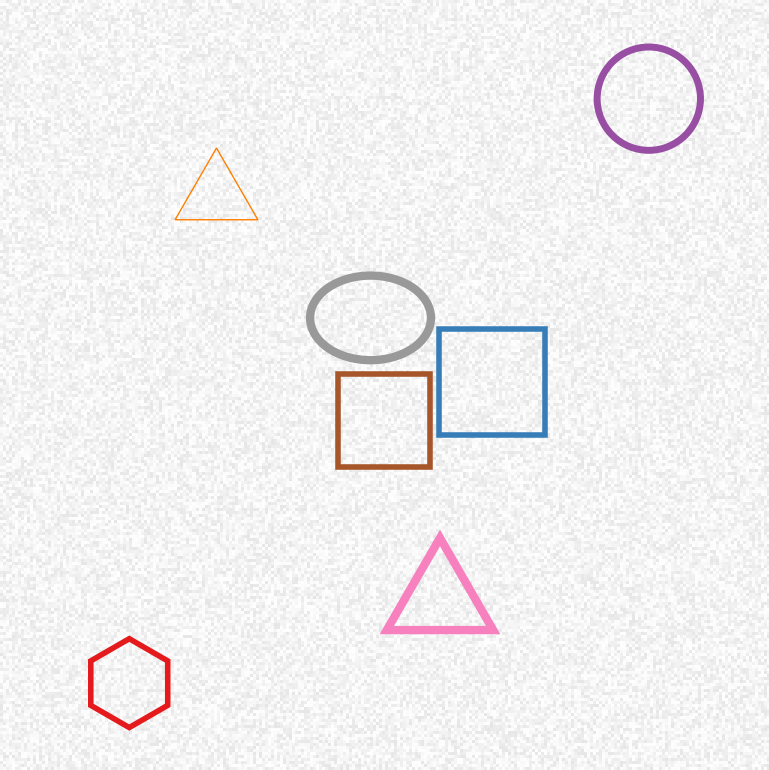[{"shape": "hexagon", "thickness": 2, "radius": 0.29, "center": [0.168, 0.113]}, {"shape": "square", "thickness": 2, "radius": 0.34, "center": [0.639, 0.504]}, {"shape": "circle", "thickness": 2.5, "radius": 0.34, "center": [0.843, 0.872]}, {"shape": "triangle", "thickness": 0.5, "radius": 0.31, "center": [0.281, 0.746]}, {"shape": "square", "thickness": 2, "radius": 0.3, "center": [0.499, 0.454]}, {"shape": "triangle", "thickness": 3, "radius": 0.4, "center": [0.571, 0.222]}, {"shape": "oval", "thickness": 3, "radius": 0.39, "center": [0.481, 0.587]}]